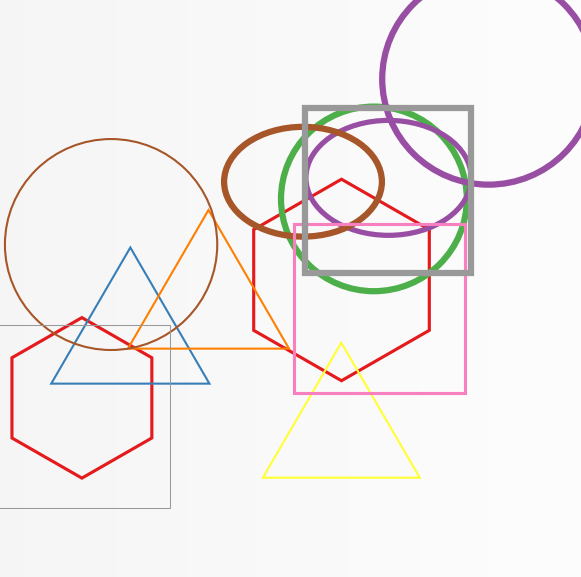[{"shape": "hexagon", "thickness": 1.5, "radius": 0.87, "center": [0.588, 0.514]}, {"shape": "hexagon", "thickness": 1.5, "radius": 0.69, "center": [0.141, 0.31]}, {"shape": "triangle", "thickness": 1, "radius": 0.79, "center": [0.224, 0.413]}, {"shape": "circle", "thickness": 3, "radius": 0.8, "center": [0.643, 0.655]}, {"shape": "circle", "thickness": 3, "radius": 0.92, "center": [0.841, 0.863]}, {"shape": "oval", "thickness": 2.5, "radius": 0.71, "center": [0.669, 0.691]}, {"shape": "triangle", "thickness": 1, "radius": 0.8, "center": [0.359, 0.475]}, {"shape": "triangle", "thickness": 1, "radius": 0.78, "center": [0.587, 0.25]}, {"shape": "circle", "thickness": 1, "radius": 0.91, "center": [0.191, 0.576]}, {"shape": "oval", "thickness": 3, "radius": 0.68, "center": [0.521, 0.684]}, {"shape": "square", "thickness": 1.5, "radius": 0.73, "center": [0.653, 0.465]}, {"shape": "square", "thickness": 3, "radius": 0.72, "center": [0.668, 0.669]}, {"shape": "square", "thickness": 0.5, "radius": 0.8, "center": [0.133, 0.278]}]